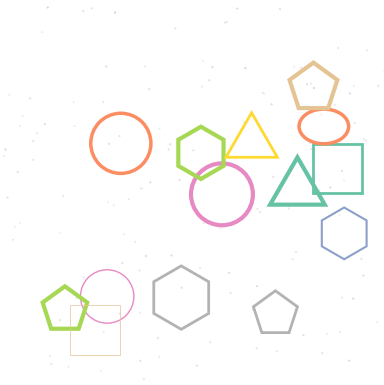[{"shape": "triangle", "thickness": 3, "radius": 0.41, "center": [0.773, 0.509]}, {"shape": "square", "thickness": 2, "radius": 0.32, "center": [0.876, 0.561]}, {"shape": "circle", "thickness": 2.5, "radius": 0.39, "center": [0.314, 0.628]}, {"shape": "oval", "thickness": 2.5, "radius": 0.32, "center": [0.841, 0.672]}, {"shape": "hexagon", "thickness": 1.5, "radius": 0.34, "center": [0.894, 0.394]}, {"shape": "circle", "thickness": 3, "radius": 0.4, "center": [0.576, 0.495]}, {"shape": "circle", "thickness": 1, "radius": 0.35, "center": [0.278, 0.23]}, {"shape": "pentagon", "thickness": 3, "radius": 0.3, "center": [0.169, 0.195]}, {"shape": "hexagon", "thickness": 3, "radius": 0.34, "center": [0.522, 0.603]}, {"shape": "triangle", "thickness": 2, "radius": 0.39, "center": [0.654, 0.63]}, {"shape": "pentagon", "thickness": 3, "radius": 0.33, "center": [0.814, 0.772]}, {"shape": "square", "thickness": 0.5, "radius": 0.32, "center": [0.247, 0.143]}, {"shape": "pentagon", "thickness": 2, "radius": 0.3, "center": [0.715, 0.185]}, {"shape": "hexagon", "thickness": 2, "radius": 0.41, "center": [0.471, 0.227]}]